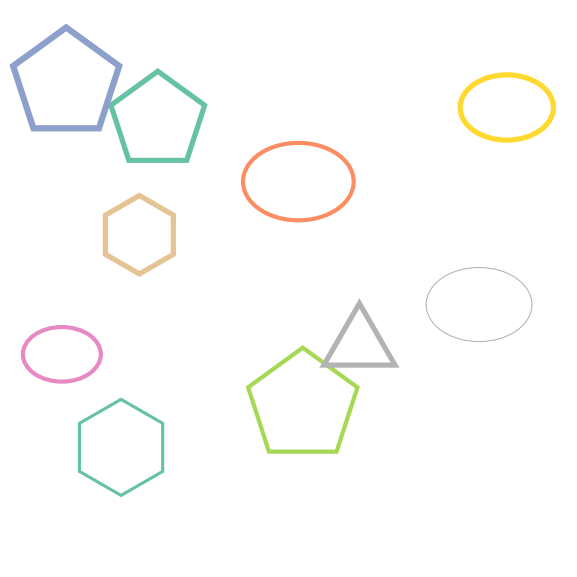[{"shape": "pentagon", "thickness": 2.5, "radius": 0.43, "center": [0.273, 0.79]}, {"shape": "hexagon", "thickness": 1.5, "radius": 0.42, "center": [0.21, 0.224]}, {"shape": "oval", "thickness": 2, "radius": 0.48, "center": [0.517, 0.685]}, {"shape": "pentagon", "thickness": 3, "radius": 0.48, "center": [0.115, 0.855]}, {"shape": "oval", "thickness": 2, "radius": 0.34, "center": [0.107, 0.386]}, {"shape": "pentagon", "thickness": 2, "radius": 0.5, "center": [0.524, 0.298]}, {"shape": "oval", "thickness": 2.5, "radius": 0.4, "center": [0.878, 0.813]}, {"shape": "hexagon", "thickness": 2.5, "radius": 0.34, "center": [0.241, 0.593]}, {"shape": "triangle", "thickness": 2.5, "radius": 0.36, "center": [0.622, 0.403]}, {"shape": "oval", "thickness": 0.5, "radius": 0.46, "center": [0.829, 0.472]}]